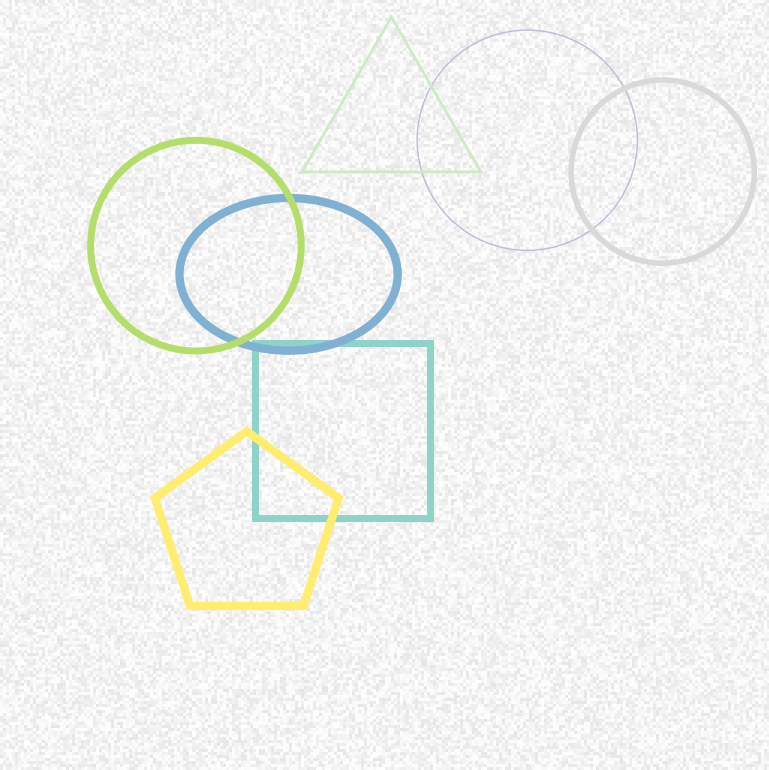[{"shape": "square", "thickness": 2.5, "radius": 0.57, "center": [0.445, 0.441]}, {"shape": "circle", "thickness": 0.5, "radius": 0.72, "center": [0.685, 0.818]}, {"shape": "oval", "thickness": 3, "radius": 0.71, "center": [0.375, 0.644]}, {"shape": "circle", "thickness": 2.5, "radius": 0.68, "center": [0.254, 0.681]}, {"shape": "circle", "thickness": 2, "radius": 0.59, "center": [0.861, 0.777]}, {"shape": "triangle", "thickness": 1, "radius": 0.67, "center": [0.508, 0.844]}, {"shape": "pentagon", "thickness": 3, "radius": 0.63, "center": [0.32, 0.314]}]